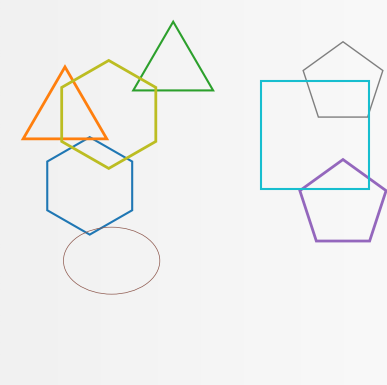[{"shape": "hexagon", "thickness": 1.5, "radius": 0.63, "center": [0.232, 0.517]}, {"shape": "triangle", "thickness": 2, "radius": 0.62, "center": [0.168, 0.702]}, {"shape": "triangle", "thickness": 1.5, "radius": 0.59, "center": [0.447, 0.825]}, {"shape": "pentagon", "thickness": 2, "radius": 0.58, "center": [0.885, 0.469]}, {"shape": "oval", "thickness": 0.5, "radius": 0.62, "center": [0.288, 0.323]}, {"shape": "pentagon", "thickness": 1, "radius": 0.54, "center": [0.885, 0.783]}, {"shape": "hexagon", "thickness": 2, "radius": 0.7, "center": [0.281, 0.703]}, {"shape": "square", "thickness": 1.5, "radius": 0.7, "center": [0.813, 0.649]}]